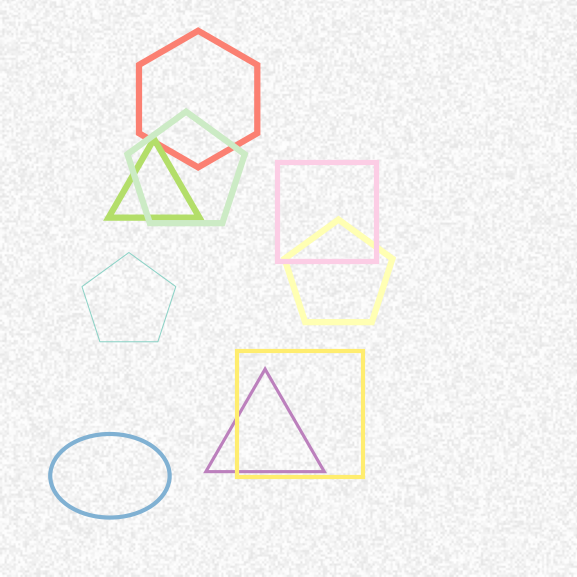[{"shape": "pentagon", "thickness": 0.5, "radius": 0.43, "center": [0.223, 0.476]}, {"shape": "pentagon", "thickness": 3, "radius": 0.49, "center": [0.586, 0.521]}, {"shape": "hexagon", "thickness": 3, "radius": 0.59, "center": [0.343, 0.828]}, {"shape": "oval", "thickness": 2, "radius": 0.52, "center": [0.19, 0.175]}, {"shape": "triangle", "thickness": 3, "radius": 0.45, "center": [0.267, 0.668]}, {"shape": "square", "thickness": 2.5, "radius": 0.43, "center": [0.565, 0.633]}, {"shape": "triangle", "thickness": 1.5, "radius": 0.59, "center": [0.459, 0.242]}, {"shape": "pentagon", "thickness": 3, "radius": 0.53, "center": [0.322, 0.699]}, {"shape": "square", "thickness": 2, "radius": 0.54, "center": [0.519, 0.282]}]